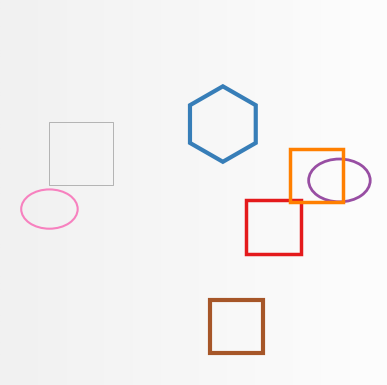[{"shape": "square", "thickness": 2.5, "radius": 0.35, "center": [0.706, 0.41]}, {"shape": "hexagon", "thickness": 3, "radius": 0.49, "center": [0.575, 0.678]}, {"shape": "oval", "thickness": 2, "radius": 0.4, "center": [0.876, 0.531]}, {"shape": "square", "thickness": 2.5, "radius": 0.34, "center": [0.817, 0.544]}, {"shape": "square", "thickness": 3, "radius": 0.34, "center": [0.611, 0.153]}, {"shape": "oval", "thickness": 1.5, "radius": 0.36, "center": [0.128, 0.457]}, {"shape": "square", "thickness": 0.5, "radius": 0.41, "center": [0.21, 0.601]}]